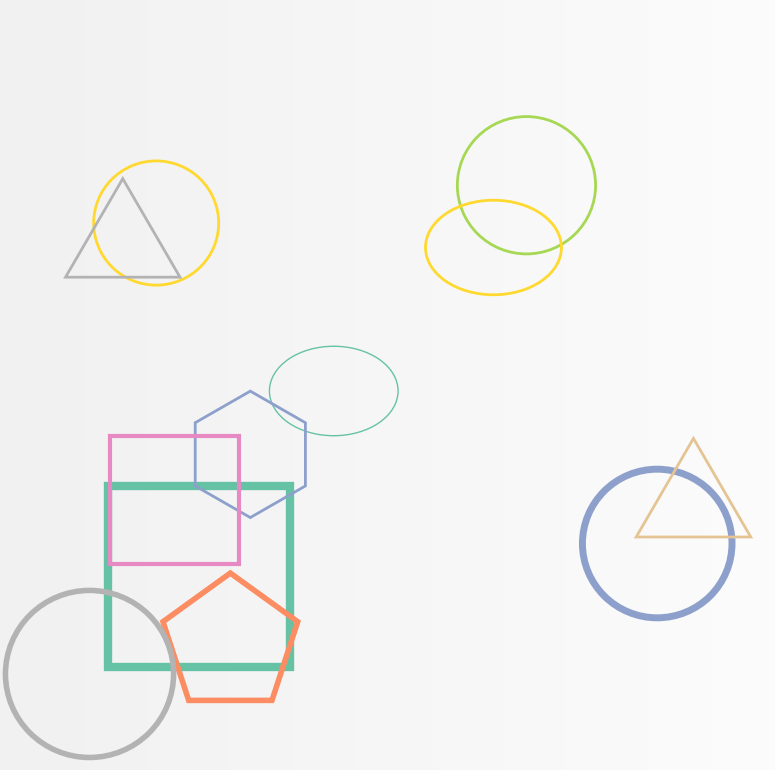[{"shape": "oval", "thickness": 0.5, "radius": 0.41, "center": [0.431, 0.492]}, {"shape": "square", "thickness": 3, "radius": 0.59, "center": [0.257, 0.251]}, {"shape": "pentagon", "thickness": 2, "radius": 0.46, "center": [0.297, 0.164]}, {"shape": "hexagon", "thickness": 1, "radius": 0.41, "center": [0.323, 0.41]}, {"shape": "circle", "thickness": 2.5, "radius": 0.48, "center": [0.848, 0.294]}, {"shape": "square", "thickness": 1.5, "radius": 0.41, "center": [0.225, 0.35]}, {"shape": "circle", "thickness": 1, "radius": 0.45, "center": [0.679, 0.759]}, {"shape": "oval", "thickness": 1, "radius": 0.44, "center": [0.637, 0.679]}, {"shape": "circle", "thickness": 1, "radius": 0.4, "center": [0.202, 0.71]}, {"shape": "triangle", "thickness": 1, "radius": 0.43, "center": [0.895, 0.345]}, {"shape": "circle", "thickness": 2, "radius": 0.54, "center": [0.116, 0.125]}, {"shape": "triangle", "thickness": 1, "radius": 0.43, "center": [0.158, 0.683]}]